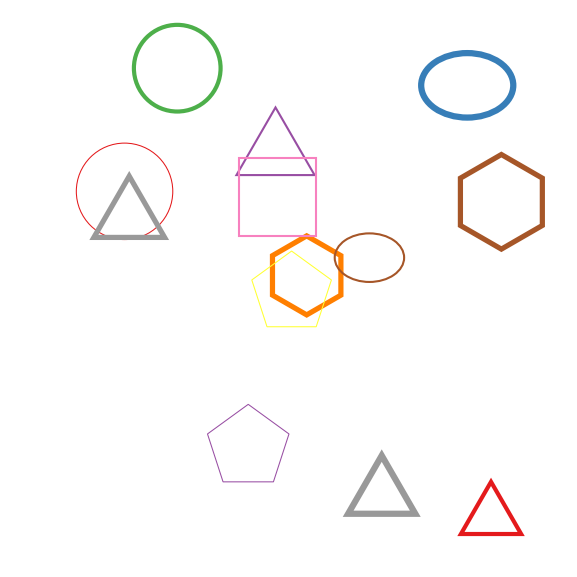[{"shape": "circle", "thickness": 0.5, "radius": 0.42, "center": [0.216, 0.668]}, {"shape": "triangle", "thickness": 2, "radius": 0.3, "center": [0.85, 0.105]}, {"shape": "oval", "thickness": 3, "radius": 0.4, "center": [0.809, 0.851]}, {"shape": "circle", "thickness": 2, "radius": 0.38, "center": [0.307, 0.881]}, {"shape": "triangle", "thickness": 1, "radius": 0.39, "center": [0.477, 0.735]}, {"shape": "pentagon", "thickness": 0.5, "radius": 0.37, "center": [0.43, 0.225]}, {"shape": "hexagon", "thickness": 2.5, "radius": 0.34, "center": [0.531, 0.522]}, {"shape": "pentagon", "thickness": 0.5, "radius": 0.36, "center": [0.505, 0.492]}, {"shape": "hexagon", "thickness": 2.5, "radius": 0.41, "center": [0.868, 0.65]}, {"shape": "oval", "thickness": 1, "radius": 0.3, "center": [0.64, 0.553]}, {"shape": "square", "thickness": 1, "radius": 0.33, "center": [0.481, 0.658]}, {"shape": "triangle", "thickness": 3, "radius": 0.34, "center": [0.661, 0.143]}, {"shape": "triangle", "thickness": 2.5, "radius": 0.35, "center": [0.224, 0.623]}]